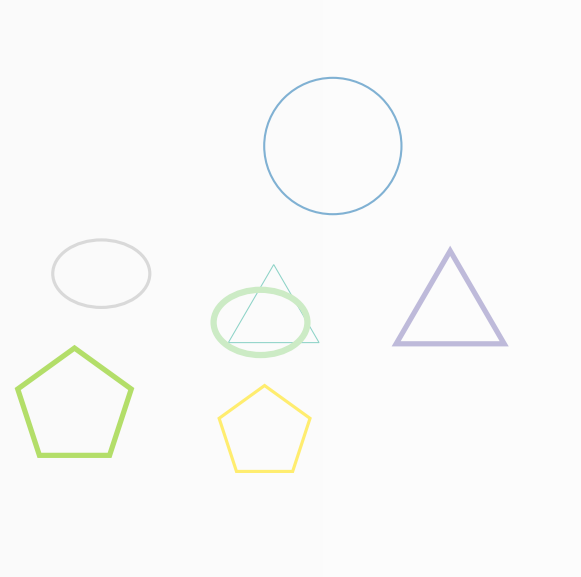[{"shape": "triangle", "thickness": 0.5, "radius": 0.45, "center": [0.471, 0.451]}, {"shape": "triangle", "thickness": 2.5, "radius": 0.54, "center": [0.774, 0.457]}, {"shape": "circle", "thickness": 1, "radius": 0.59, "center": [0.573, 0.746]}, {"shape": "pentagon", "thickness": 2.5, "radius": 0.51, "center": [0.128, 0.294]}, {"shape": "oval", "thickness": 1.5, "radius": 0.42, "center": [0.174, 0.525]}, {"shape": "oval", "thickness": 3, "radius": 0.4, "center": [0.448, 0.441]}, {"shape": "pentagon", "thickness": 1.5, "radius": 0.41, "center": [0.455, 0.249]}]